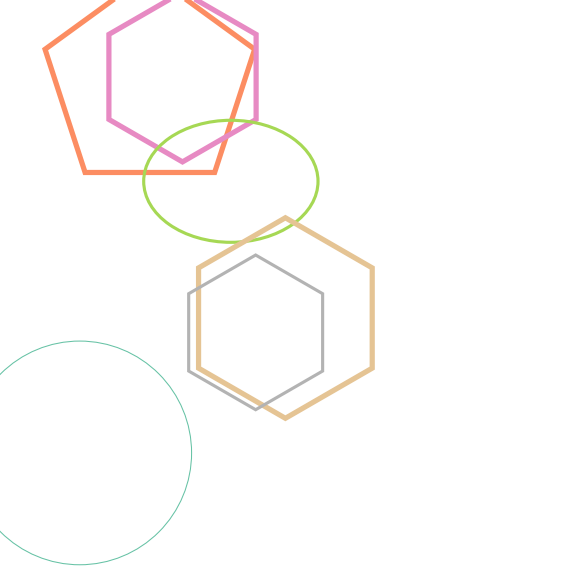[{"shape": "circle", "thickness": 0.5, "radius": 0.97, "center": [0.138, 0.215]}, {"shape": "pentagon", "thickness": 2.5, "radius": 0.95, "center": [0.259, 0.855]}, {"shape": "hexagon", "thickness": 2.5, "radius": 0.74, "center": [0.316, 0.866]}, {"shape": "oval", "thickness": 1.5, "radius": 0.75, "center": [0.4, 0.685]}, {"shape": "hexagon", "thickness": 2.5, "radius": 0.87, "center": [0.494, 0.448]}, {"shape": "hexagon", "thickness": 1.5, "radius": 0.67, "center": [0.443, 0.424]}]